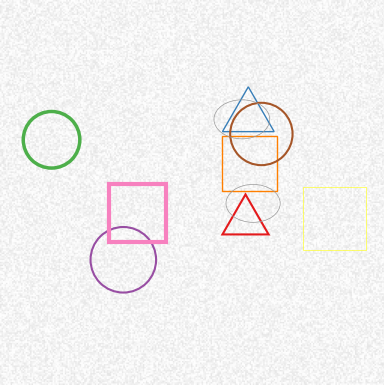[{"shape": "triangle", "thickness": 1.5, "radius": 0.35, "center": [0.638, 0.426]}, {"shape": "triangle", "thickness": 1, "radius": 0.39, "center": [0.645, 0.697]}, {"shape": "circle", "thickness": 2.5, "radius": 0.37, "center": [0.134, 0.637]}, {"shape": "circle", "thickness": 1.5, "radius": 0.43, "center": [0.32, 0.325]}, {"shape": "square", "thickness": 1, "radius": 0.35, "center": [0.648, 0.575]}, {"shape": "square", "thickness": 0.5, "radius": 0.41, "center": [0.869, 0.431]}, {"shape": "circle", "thickness": 1.5, "radius": 0.41, "center": [0.679, 0.652]}, {"shape": "square", "thickness": 3, "radius": 0.37, "center": [0.357, 0.447]}, {"shape": "oval", "thickness": 0.5, "radius": 0.35, "center": [0.657, 0.472]}, {"shape": "oval", "thickness": 0.5, "radius": 0.36, "center": [0.628, 0.69]}]